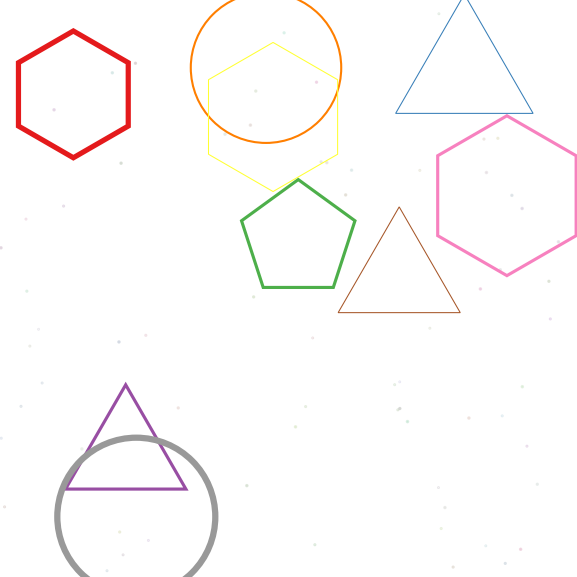[{"shape": "hexagon", "thickness": 2.5, "radius": 0.55, "center": [0.127, 0.836]}, {"shape": "triangle", "thickness": 0.5, "radius": 0.69, "center": [0.804, 0.872]}, {"shape": "pentagon", "thickness": 1.5, "radius": 0.52, "center": [0.516, 0.585]}, {"shape": "triangle", "thickness": 1.5, "radius": 0.6, "center": [0.218, 0.212]}, {"shape": "circle", "thickness": 1, "radius": 0.65, "center": [0.461, 0.882]}, {"shape": "hexagon", "thickness": 0.5, "radius": 0.65, "center": [0.473, 0.797]}, {"shape": "triangle", "thickness": 0.5, "radius": 0.61, "center": [0.691, 0.519]}, {"shape": "hexagon", "thickness": 1.5, "radius": 0.69, "center": [0.878, 0.66]}, {"shape": "circle", "thickness": 3, "radius": 0.68, "center": [0.236, 0.104]}]